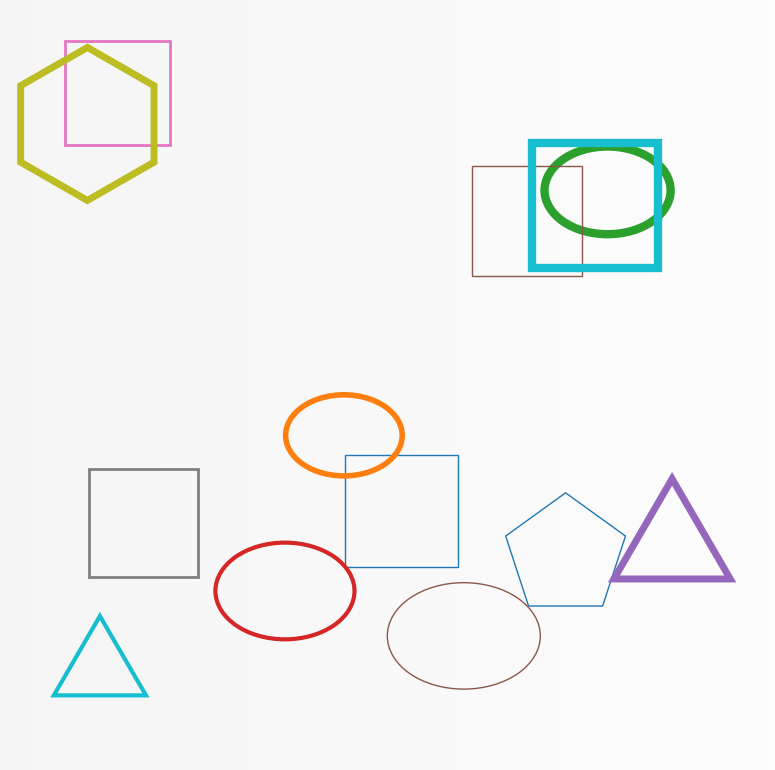[{"shape": "square", "thickness": 0.5, "radius": 0.36, "center": [0.518, 0.336]}, {"shape": "pentagon", "thickness": 0.5, "radius": 0.41, "center": [0.73, 0.279]}, {"shape": "oval", "thickness": 2, "radius": 0.38, "center": [0.444, 0.435]}, {"shape": "oval", "thickness": 3, "radius": 0.41, "center": [0.784, 0.753]}, {"shape": "oval", "thickness": 1.5, "radius": 0.45, "center": [0.368, 0.233]}, {"shape": "triangle", "thickness": 2.5, "radius": 0.43, "center": [0.867, 0.291]}, {"shape": "oval", "thickness": 0.5, "radius": 0.49, "center": [0.598, 0.174]}, {"shape": "square", "thickness": 0.5, "radius": 0.36, "center": [0.68, 0.713]}, {"shape": "square", "thickness": 1, "radius": 0.34, "center": [0.152, 0.879]}, {"shape": "square", "thickness": 1, "radius": 0.35, "center": [0.185, 0.321]}, {"shape": "hexagon", "thickness": 2.5, "radius": 0.5, "center": [0.113, 0.839]}, {"shape": "square", "thickness": 3, "radius": 0.4, "center": [0.768, 0.734]}, {"shape": "triangle", "thickness": 1.5, "radius": 0.34, "center": [0.129, 0.131]}]